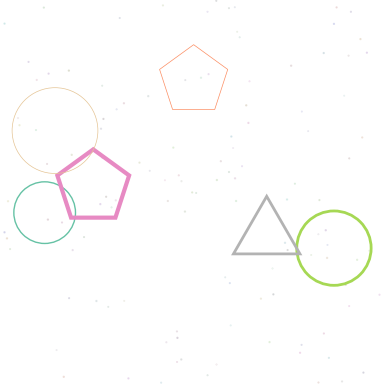[{"shape": "circle", "thickness": 1, "radius": 0.4, "center": [0.116, 0.448]}, {"shape": "pentagon", "thickness": 0.5, "radius": 0.47, "center": [0.503, 0.791]}, {"shape": "pentagon", "thickness": 3, "radius": 0.49, "center": [0.242, 0.514]}, {"shape": "circle", "thickness": 2, "radius": 0.48, "center": [0.867, 0.355]}, {"shape": "circle", "thickness": 0.5, "radius": 0.56, "center": [0.143, 0.661]}, {"shape": "triangle", "thickness": 2, "radius": 0.5, "center": [0.693, 0.39]}]